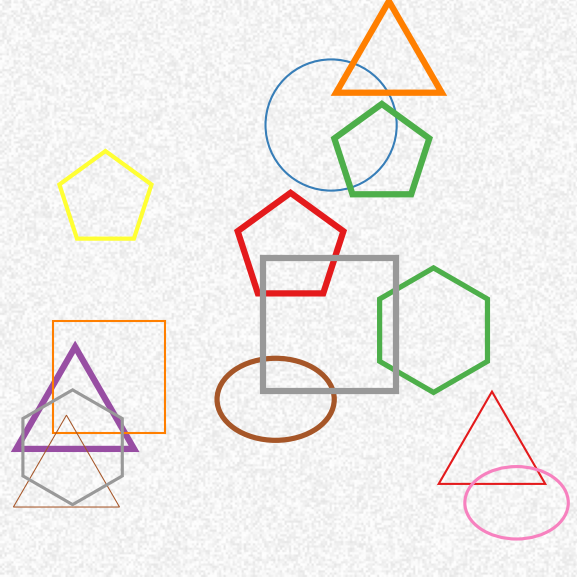[{"shape": "pentagon", "thickness": 3, "radius": 0.48, "center": [0.503, 0.569]}, {"shape": "triangle", "thickness": 1, "radius": 0.53, "center": [0.852, 0.214]}, {"shape": "circle", "thickness": 1, "radius": 0.57, "center": [0.573, 0.783]}, {"shape": "pentagon", "thickness": 3, "radius": 0.43, "center": [0.661, 0.733]}, {"shape": "hexagon", "thickness": 2.5, "radius": 0.54, "center": [0.751, 0.427]}, {"shape": "triangle", "thickness": 3, "radius": 0.59, "center": [0.13, 0.281]}, {"shape": "triangle", "thickness": 3, "radius": 0.53, "center": [0.673, 0.891]}, {"shape": "square", "thickness": 1, "radius": 0.49, "center": [0.189, 0.346]}, {"shape": "pentagon", "thickness": 2, "radius": 0.42, "center": [0.183, 0.654]}, {"shape": "oval", "thickness": 2.5, "radius": 0.51, "center": [0.477, 0.308]}, {"shape": "triangle", "thickness": 0.5, "radius": 0.53, "center": [0.115, 0.174]}, {"shape": "oval", "thickness": 1.5, "radius": 0.45, "center": [0.894, 0.129]}, {"shape": "square", "thickness": 3, "radius": 0.58, "center": [0.571, 0.437]}, {"shape": "hexagon", "thickness": 1.5, "radius": 0.5, "center": [0.126, 0.225]}]